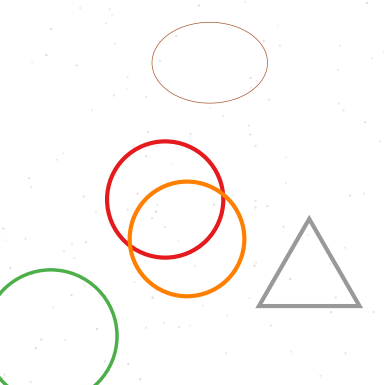[{"shape": "circle", "thickness": 3, "radius": 0.75, "center": [0.429, 0.482]}, {"shape": "circle", "thickness": 2.5, "radius": 0.86, "center": [0.132, 0.127]}, {"shape": "circle", "thickness": 3, "radius": 0.74, "center": [0.486, 0.379]}, {"shape": "oval", "thickness": 0.5, "radius": 0.75, "center": [0.545, 0.837]}, {"shape": "triangle", "thickness": 3, "radius": 0.75, "center": [0.803, 0.28]}]